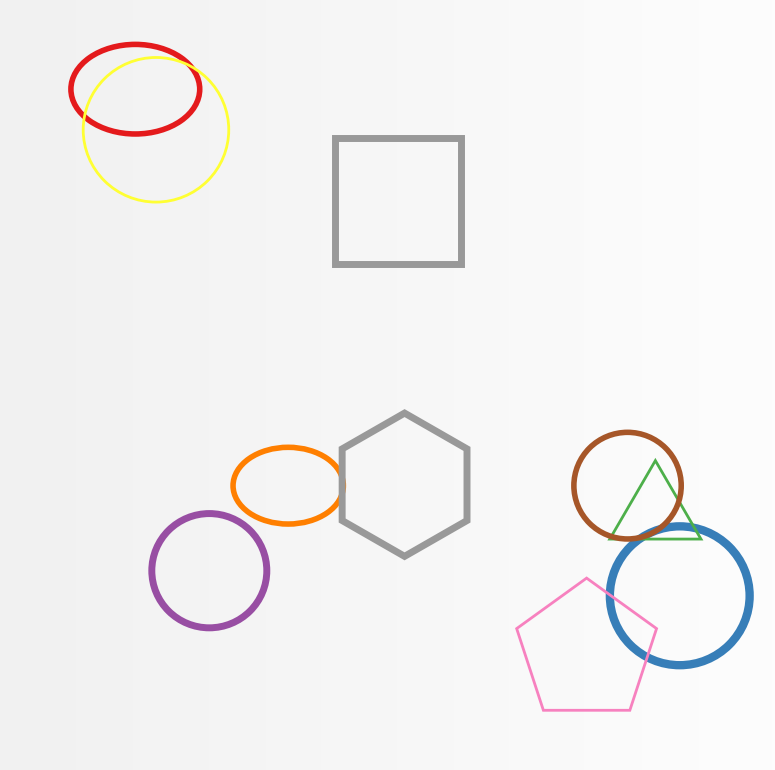[{"shape": "oval", "thickness": 2, "radius": 0.42, "center": [0.175, 0.884]}, {"shape": "circle", "thickness": 3, "radius": 0.45, "center": [0.877, 0.226]}, {"shape": "triangle", "thickness": 1, "radius": 0.34, "center": [0.846, 0.334]}, {"shape": "circle", "thickness": 2.5, "radius": 0.37, "center": [0.27, 0.259]}, {"shape": "oval", "thickness": 2, "radius": 0.36, "center": [0.372, 0.369]}, {"shape": "circle", "thickness": 1, "radius": 0.47, "center": [0.201, 0.831]}, {"shape": "circle", "thickness": 2, "radius": 0.35, "center": [0.81, 0.369]}, {"shape": "pentagon", "thickness": 1, "radius": 0.47, "center": [0.757, 0.154]}, {"shape": "square", "thickness": 2.5, "radius": 0.41, "center": [0.513, 0.739]}, {"shape": "hexagon", "thickness": 2.5, "radius": 0.47, "center": [0.522, 0.37]}]